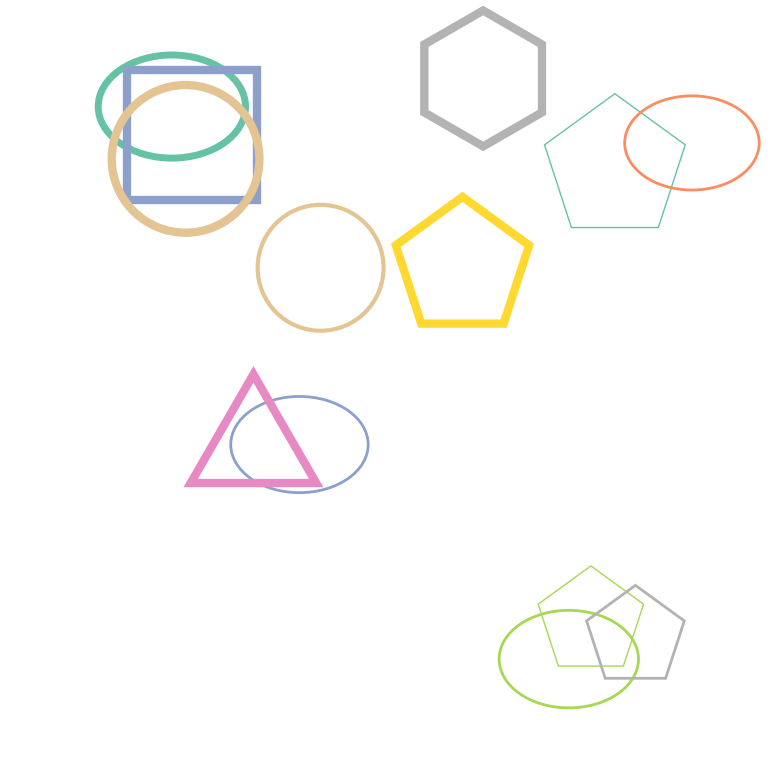[{"shape": "pentagon", "thickness": 0.5, "radius": 0.48, "center": [0.799, 0.782]}, {"shape": "oval", "thickness": 2.5, "radius": 0.48, "center": [0.223, 0.862]}, {"shape": "oval", "thickness": 1, "radius": 0.44, "center": [0.899, 0.814]}, {"shape": "oval", "thickness": 1, "radius": 0.45, "center": [0.389, 0.423]}, {"shape": "square", "thickness": 3, "radius": 0.42, "center": [0.249, 0.825]}, {"shape": "triangle", "thickness": 3, "radius": 0.47, "center": [0.329, 0.42]}, {"shape": "oval", "thickness": 1, "radius": 0.45, "center": [0.739, 0.144]}, {"shape": "pentagon", "thickness": 0.5, "radius": 0.36, "center": [0.767, 0.193]}, {"shape": "pentagon", "thickness": 3, "radius": 0.45, "center": [0.601, 0.653]}, {"shape": "circle", "thickness": 1.5, "radius": 0.41, "center": [0.416, 0.652]}, {"shape": "circle", "thickness": 3, "radius": 0.48, "center": [0.241, 0.794]}, {"shape": "hexagon", "thickness": 3, "radius": 0.44, "center": [0.627, 0.898]}, {"shape": "pentagon", "thickness": 1, "radius": 0.33, "center": [0.825, 0.173]}]